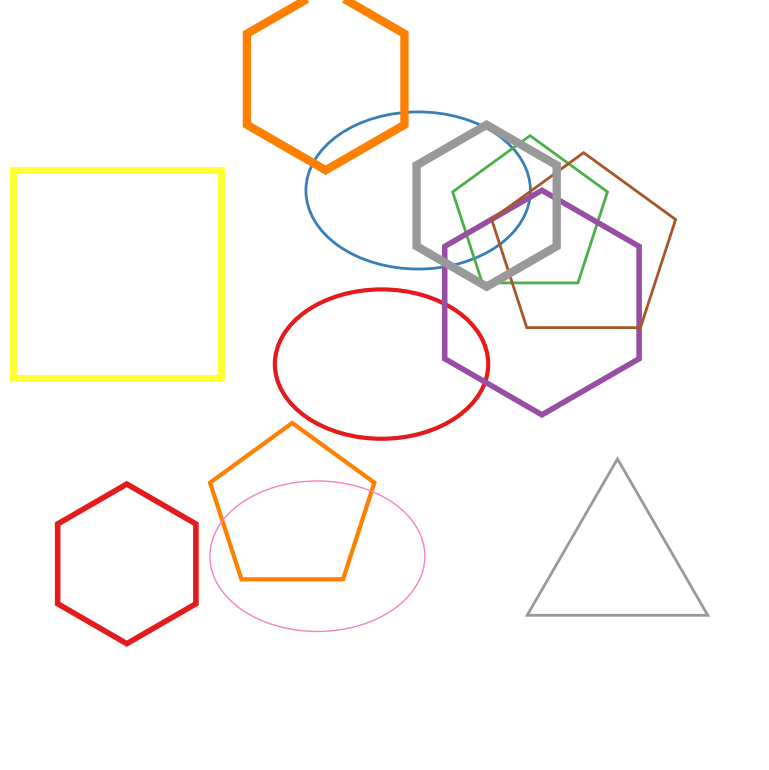[{"shape": "oval", "thickness": 1.5, "radius": 0.69, "center": [0.496, 0.527]}, {"shape": "hexagon", "thickness": 2, "radius": 0.52, "center": [0.165, 0.268]}, {"shape": "oval", "thickness": 1, "radius": 0.73, "center": [0.543, 0.753]}, {"shape": "pentagon", "thickness": 1, "radius": 0.53, "center": [0.688, 0.718]}, {"shape": "hexagon", "thickness": 2, "radius": 0.73, "center": [0.704, 0.607]}, {"shape": "hexagon", "thickness": 3, "radius": 0.59, "center": [0.423, 0.897]}, {"shape": "pentagon", "thickness": 1.5, "radius": 0.56, "center": [0.38, 0.338]}, {"shape": "square", "thickness": 2.5, "radius": 0.68, "center": [0.151, 0.644]}, {"shape": "pentagon", "thickness": 1, "radius": 0.63, "center": [0.758, 0.676]}, {"shape": "oval", "thickness": 0.5, "radius": 0.7, "center": [0.412, 0.278]}, {"shape": "triangle", "thickness": 1, "radius": 0.68, "center": [0.802, 0.269]}, {"shape": "hexagon", "thickness": 3, "radius": 0.53, "center": [0.632, 0.733]}]